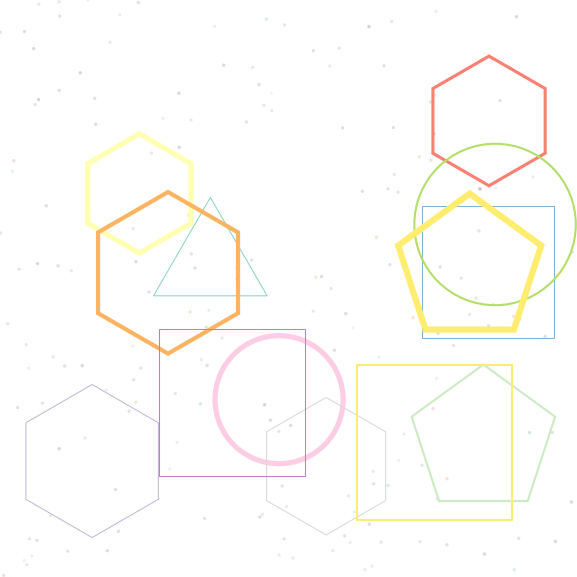[{"shape": "triangle", "thickness": 0.5, "radius": 0.57, "center": [0.364, 0.544]}, {"shape": "hexagon", "thickness": 2.5, "radius": 0.52, "center": [0.241, 0.664]}, {"shape": "hexagon", "thickness": 0.5, "radius": 0.66, "center": [0.16, 0.201]}, {"shape": "hexagon", "thickness": 1.5, "radius": 0.56, "center": [0.847, 0.79]}, {"shape": "square", "thickness": 0.5, "radius": 0.57, "center": [0.845, 0.529]}, {"shape": "hexagon", "thickness": 2, "radius": 0.7, "center": [0.291, 0.527]}, {"shape": "circle", "thickness": 1, "radius": 0.7, "center": [0.857, 0.61]}, {"shape": "circle", "thickness": 2.5, "radius": 0.55, "center": [0.483, 0.307]}, {"shape": "hexagon", "thickness": 0.5, "radius": 0.6, "center": [0.565, 0.192]}, {"shape": "square", "thickness": 0.5, "radius": 0.64, "center": [0.402, 0.303]}, {"shape": "pentagon", "thickness": 1, "radius": 0.65, "center": [0.837, 0.237]}, {"shape": "pentagon", "thickness": 3, "radius": 0.65, "center": [0.813, 0.534]}, {"shape": "square", "thickness": 1, "radius": 0.67, "center": [0.752, 0.233]}]